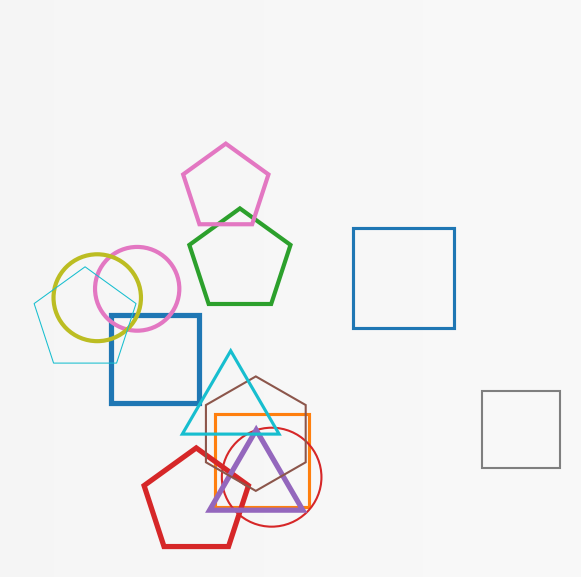[{"shape": "square", "thickness": 1.5, "radius": 0.43, "center": [0.694, 0.518]}, {"shape": "square", "thickness": 2.5, "radius": 0.38, "center": [0.266, 0.378]}, {"shape": "square", "thickness": 1.5, "radius": 0.41, "center": [0.451, 0.202]}, {"shape": "pentagon", "thickness": 2, "radius": 0.46, "center": [0.413, 0.547]}, {"shape": "pentagon", "thickness": 2.5, "radius": 0.47, "center": [0.338, 0.129]}, {"shape": "circle", "thickness": 1, "radius": 0.43, "center": [0.467, 0.173]}, {"shape": "triangle", "thickness": 2.5, "radius": 0.46, "center": [0.441, 0.162]}, {"shape": "hexagon", "thickness": 1, "radius": 0.5, "center": [0.44, 0.248]}, {"shape": "circle", "thickness": 2, "radius": 0.36, "center": [0.236, 0.499]}, {"shape": "pentagon", "thickness": 2, "radius": 0.39, "center": [0.388, 0.673]}, {"shape": "square", "thickness": 1, "radius": 0.33, "center": [0.896, 0.255]}, {"shape": "circle", "thickness": 2, "radius": 0.38, "center": [0.167, 0.484]}, {"shape": "pentagon", "thickness": 0.5, "radius": 0.46, "center": [0.146, 0.445]}, {"shape": "triangle", "thickness": 1.5, "radius": 0.48, "center": [0.397, 0.296]}]